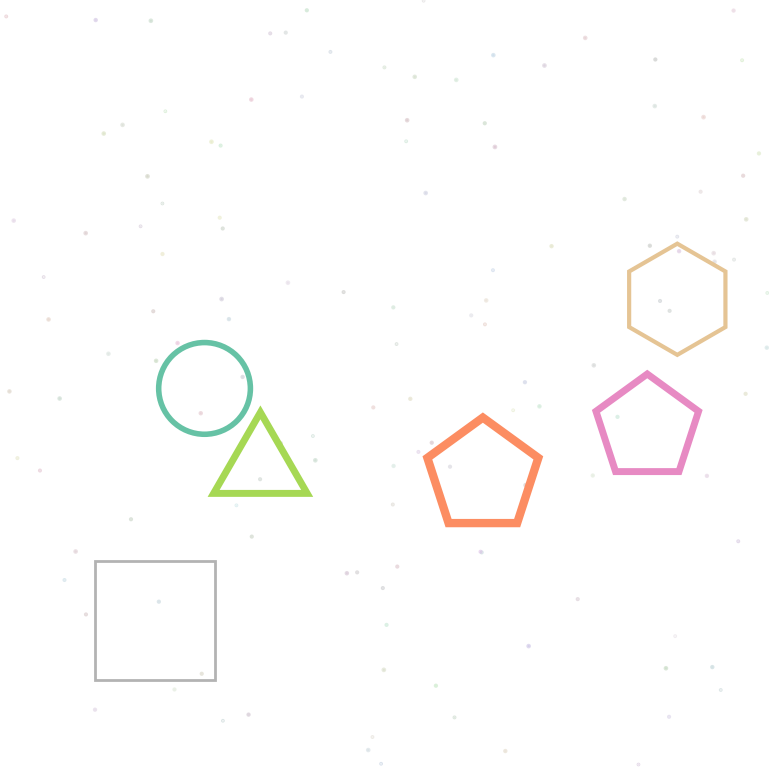[{"shape": "circle", "thickness": 2, "radius": 0.3, "center": [0.266, 0.496]}, {"shape": "pentagon", "thickness": 3, "radius": 0.38, "center": [0.627, 0.382]}, {"shape": "pentagon", "thickness": 2.5, "radius": 0.35, "center": [0.841, 0.444]}, {"shape": "triangle", "thickness": 2.5, "radius": 0.35, "center": [0.338, 0.394]}, {"shape": "hexagon", "thickness": 1.5, "radius": 0.36, "center": [0.88, 0.611]}, {"shape": "square", "thickness": 1, "radius": 0.39, "center": [0.201, 0.194]}]